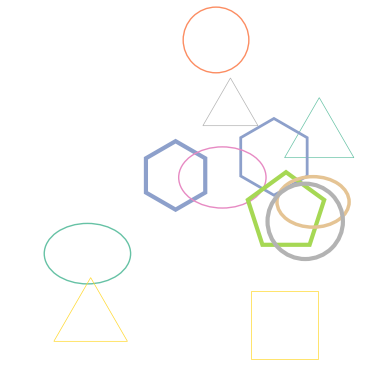[{"shape": "triangle", "thickness": 0.5, "radius": 0.52, "center": [0.829, 0.642]}, {"shape": "oval", "thickness": 1, "radius": 0.56, "center": [0.227, 0.341]}, {"shape": "circle", "thickness": 1, "radius": 0.43, "center": [0.561, 0.896]}, {"shape": "hexagon", "thickness": 3, "radius": 0.44, "center": [0.456, 0.544]}, {"shape": "hexagon", "thickness": 2, "radius": 0.5, "center": [0.712, 0.593]}, {"shape": "oval", "thickness": 1, "radius": 0.57, "center": [0.578, 0.539]}, {"shape": "pentagon", "thickness": 3, "radius": 0.52, "center": [0.743, 0.449]}, {"shape": "triangle", "thickness": 0.5, "radius": 0.55, "center": [0.235, 0.169]}, {"shape": "square", "thickness": 0.5, "radius": 0.44, "center": [0.74, 0.156]}, {"shape": "oval", "thickness": 2.5, "radius": 0.47, "center": [0.813, 0.476]}, {"shape": "circle", "thickness": 3, "radius": 0.49, "center": [0.793, 0.425]}, {"shape": "triangle", "thickness": 0.5, "radius": 0.41, "center": [0.598, 0.715]}]